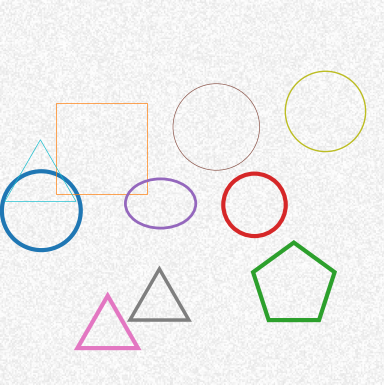[{"shape": "circle", "thickness": 3, "radius": 0.51, "center": [0.107, 0.453]}, {"shape": "square", "thickness": 0.5, "radius": 0.59, "center": [0.263, 0.614]}, {"shape": "pentagon", "thickness": 3, "radius": 0.56, "center": [0.763, 0.259]}, {"shape": "circle", "thickness": 3, "radius": 0.41, "center": [0.661, 0.468]}, {"shape": "oval", "thickness": 2, "radius": 0.46, "center": [0.417, 0.471]}, {"shape": "circle", "thickness": 0.5, "radius": 0.56, "center": [0.562, 0.67]}, {"shape": "triangle", "thickness": 3, "radius": 0.45, "center": [0.28, 0.141]}, {"shape": "triangle", "thickness": 2.5, "radius": 0.44, "center": [0.414, 0.213]}, {"shape": "circle", "thickness": 1, "radius": 0.52, "center": [0.845, 0.711]}, {"shape": "triangle", "thickness": 0.5, "radius": 0.53, "center": [0.105, 0.53]}]